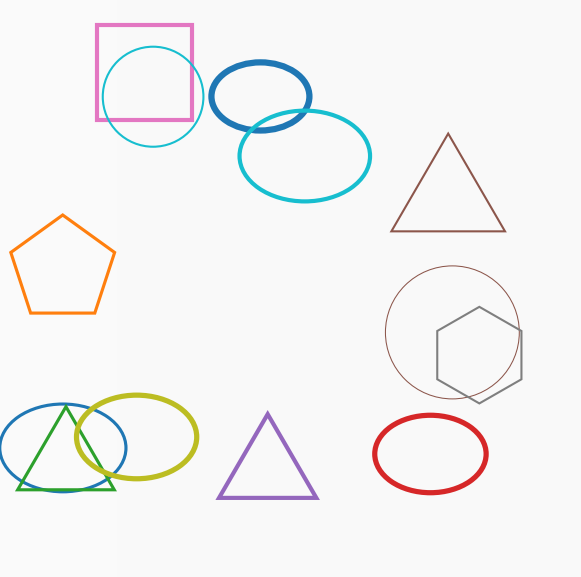[{"shape": "oval", "thickness": 1.5, "radius": 0.54, "center": [0.108, 0.224]}, {"shape": "oval", "thickness": 3, "radius": 0.42, "center": [0.448, 0.832]}, {"shape": "pentagon", "thickness": 1.5, "radius": 0.47, "center": [0.108, 0.533]}, {"shape": "triangle", "thickness": 1.5, "radius": 0.48, "center": [0.113, 0.199]}, {"shape": "oval", "thickness": 2.5, "radius": 0.48, "center": [0.741, 0.213]}, {"shape": "triangle", "thickness": 2, "radius": 0.48, "center": [0.461, 0.185]}, {"shape": "circle", "thickness": 0.5, "radius": 0.58, "center": [0.778, 0.424]}, {"shape": "triangle", "thickness": 1, "radius": 0.56, "center": [0.771, 0.655]}, {"shape": "square", "thickness": 2, "radius": 0.41, "center": [0.249, 0.874]}, {"shape": "hexagon", "thickness": 1, "radius": 0.42, "center": [0.825, 0.384]}, {"shape": "oval", "thickness": 2.5, "radius": 0.52, "center": [0.235, 0.242]}, {"shape": "circle", "thickness": 1, "radius": 0.43, "center": [0.263, 0.832]}, {"shape": "oval", "thickness": 2, "radius": 0.56, "center": [0.524, 0.729]}]